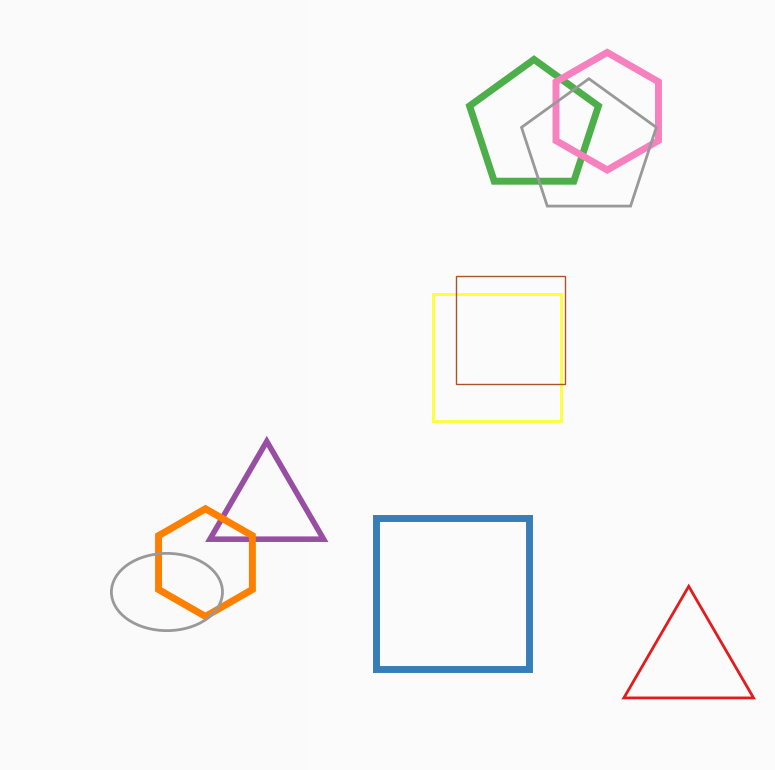[{"shape": "triangle", "thickness": 1, "radius": 0.48, "center": [0.889, 0.142]}, {"shape": "square", "thickness": 2.5, "radius": 0.49, "center": [0.584, 0.229]}, {"shape": "pentagon", "thickness": 2.5, "radius": 0.44, "center": [0.689, 0.835]}, {"shape": "triangle", "thickness": 2, "radius": 0.42, "center": [0.344, 0.342]}, {"shape": "hexagon", "thickness": 2.5, "radius": 0.35, "center": [0.265, 0.269]}, {"shape": "square", "thickness": 1, "radius": 0.41, "center": [0.641, 0.536]}, {"shape": "square", "thickness": 0.5, "radius": 0.35, "center": [0.659, 0.571]}, {"shape": "hexagon", "thickness": 2.5, "radius": 0.38, "center": [0.784, 0.856]}, {"shape": "pentagon", "thickness": 1, "radius": 0.46, "center": [0.76, 0.806]}, {"shape": "oval", "thickness": 1, "radius": 0.36, "center": [0.215, 0.231]}]